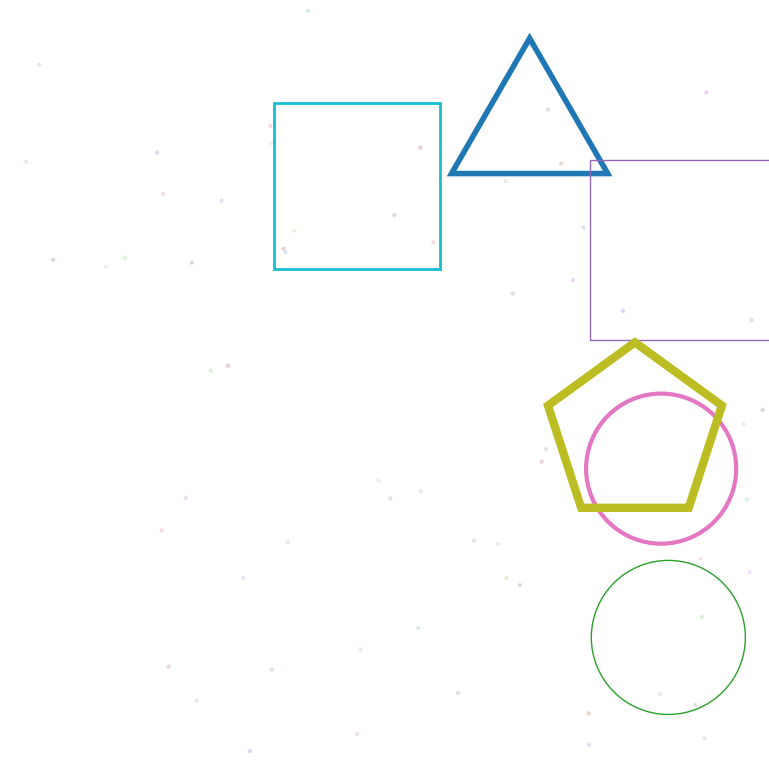[{"shape": "triangle", "thickness": 2, "radius": 0.59, "center": [0.688, 0.833]}, {"shape": "circle", "thickness": 0.5, "radius": 0.5, "center": [0.868, 0.172]}, {"shape": "square", "thickness": 0.5, "radius": 0.58, "center": [0.883, 0.676]}, {"shape": "circle", "thickness": 1.5, "radius": 0.49, "center": [0.859, 0.391]}, {"shape": "pentagon", "thickness": 3, "radius": 0.59, "center": [0.825, 0.437]}, {"shape": "square", "thickness": 1, "radius": 0.54, "center": [0.463, 0.758]}]